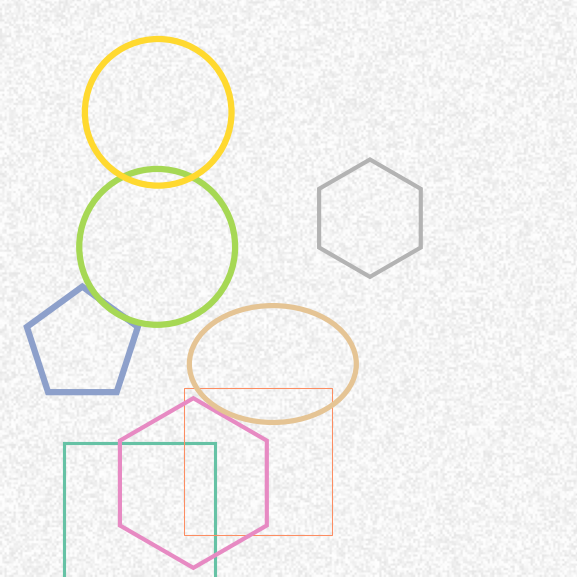[{"shape": "square", "thickness": 1.5, "radius": 0.65, "center": [0.241, 0.102]}, {"shape": "square", "thickness": 0.5, "radius": 0.64, "center": [0.447, 0.2]}, {"shape": "pentagon", "thickness": 3, "radius": 0.51, "center": [0.143, 0.402]}, {"shape": "hexagon", "thickness": 2, "radius": 0.73, "center": [0.335, 0.163]}, {"shape": "circle", "thickness": 3, "radius": 0.67, "center": [0.272, 0.572]}, {"shape": "circle", "thickness": 3, "radius": 0.63, "center": [0.274, 0.805]}, {"shape": "oval", "thickness": 2.5, "radius": 0.72, "center": [0.472, 0.369]}, {"shape": "hexagon", "thickness": 2, "radius": 0.51, "center": [0.641, 0.621]}]